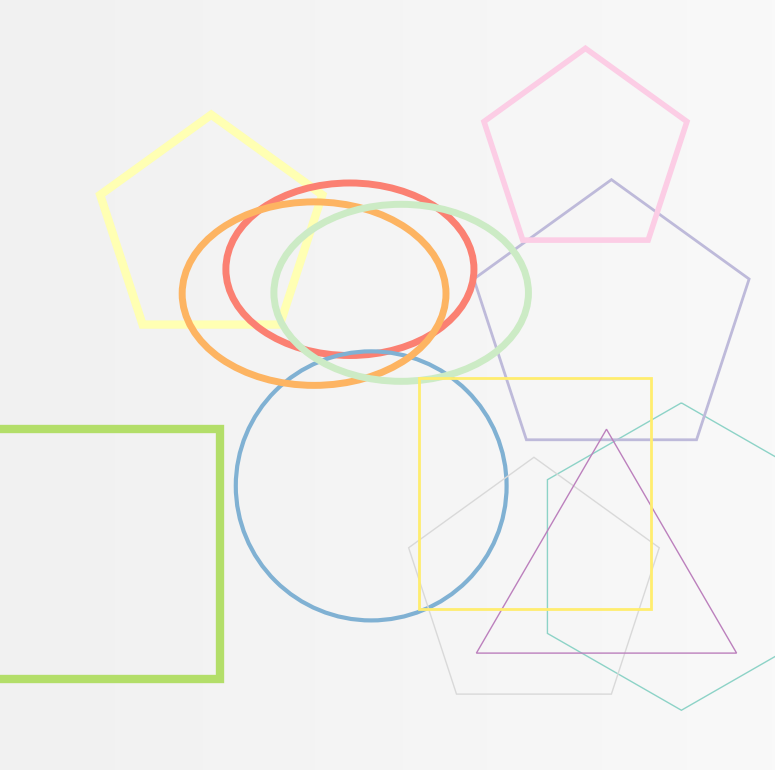[{"shape": "hexagon", "thickness": 0.5, "radius": 1.0, "center": [0.879, 0.277]}, {"shape": "pentagon", "thickness": 3, "radius": 0.75, "center": [0.273, 0.7]}, {"shape": "pentagon", "thickness": 1, "radius": 0.93, "center": [0.789, 0.58]}, {"shape": "oval", "thickness": 2.5, "radius": 0.8, "center": [0.451, 0.65]}, {"shape": "circle", "thickness": 1.5, "radius": 0.87, "center": [0.479, 0.369]}, {"shape": "oval", "thickness": 2.5, "radius": 0.85, "center": [0.405, 0.619]}, {"shape": "square", "thickness": 3, "radius": 0.81, "center": [0.121, 0.28]}, {"shape": "pentagon", "thickness": 2, "radius": 0.69, "center": [0.755, 0.8]}, {"shape": "pentagon", "thickness": 0.5, "radius": 0.85, "center": [0.689, 0.236]}, {"shape": "triangle", "thickness": 0.5, "radius": 0.97, "center": [0.783, 0.249]}, {"shape": "oval", "thickness": 2.5, "radius": 0.82, "center": [0.518, 0.62]}, {"shape": "square", "thickness": 1, "radius": 0.75, "center": [0.691, 0.359]}]